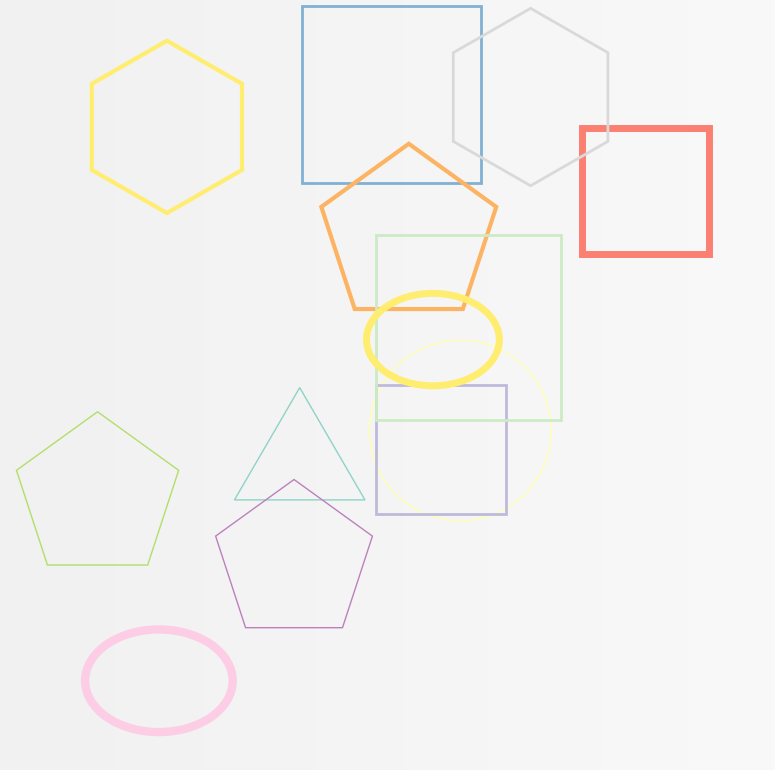[{"shape": "triangle", "thickness": 0.5, "radius": 0.49, "center": [0.387, 0.399]}, {"shape": "circle", "thickness": 0.5, "radius": 0.59, "center": [0.594, 0.441]}, {"shape": "square", "thickness": 1, "radius": 0.42, "center": [0.569, 0.416]}, {"shape": "square", "thickness": 2.5, "radius": 0.41, "center": [0.833, 0.752]}, {"shape": "square", "thickness": 1, "radius": 0.58, "center": [0.505, 0.877]}, {"shape": "pentagon", "thickness": 1.5, "radius": 0.59, "center": [0.527, 0.695]}, {"shape": "pentagon", "thickness": 0.5, "radius": 0.55, "center": [0.126, 0.355]}, {"shape": "oval", "thickness": 3, "radius": 0.48, "center": [0.205, 0.116]}, {"shape": "hexagon", "thickness": 1, "radius": 0.58, "center": [0.685, 0.874]}, {"shape": "pentagon", "thickness": 0.5, "radius": 0.53, "center": [0.379, 0.271]}, {"shape": "square", "thickness": 1, "radius": 0.6, "center": [0.605, 0.575]}, {"shape": "oval", "thickness": 2.5, "radius": 0.43, "center": [0.559, 0.559]}, {"shape": "hexagon", "thickness": 1.5, "radius": 0.56, "center": [0.215, 0.835]}]